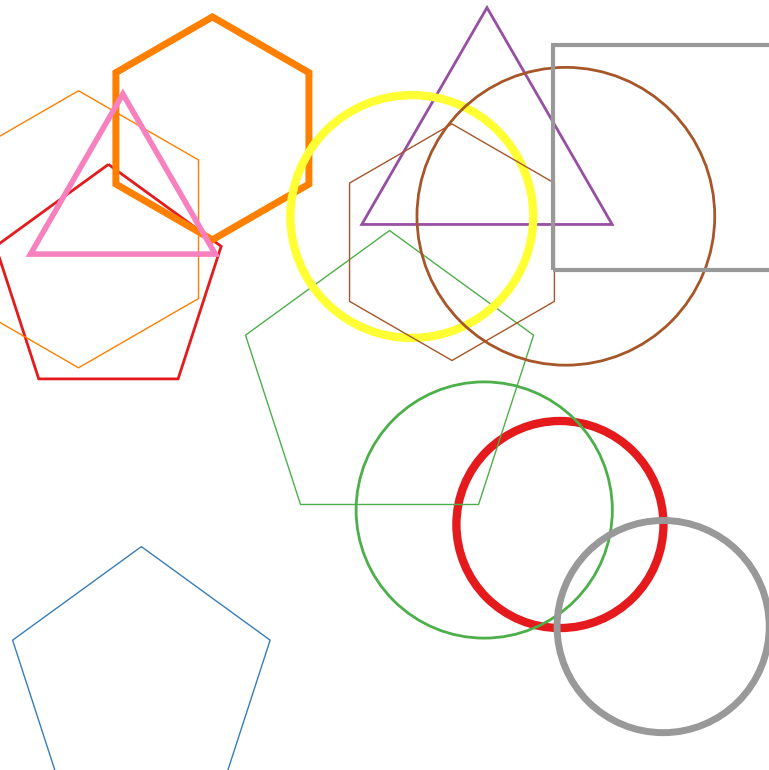[{"shape": "circle", "thickness": 3, "radius": 0.67, "center": [0.727, 0.319]}, {"shape": "pentagon", "thickness": 1, "radius": 0.77, "center": [0.141, 0.633]}, {"shape": "pentagon", "thickness": 0.5, "radius": 0.88, "center": [0.184, 0.114]}, {"shape": "circle", "thickness": 1, "radius": 0.83, "center": [0.629, 0.338]}, {"shape": "pentagon", "thickness": 0.5, "radius": 0.98, "center": [0.506, 0.504]}, {"shape": "triangle", "thickness": 1, "radius": 0.94, "center": [0.632, 0.802]}, {"shape": "hexagon", "thickness": 2.5, "radius": 0.72, "center": [0.276, 0.833]}, {"shape": "hexagon", "thickness": 0.5, "radius": 0.9, "center": [0.102, 0.702]}, {"shape": "circle", "thickness": 3, "radius": 0.79, "center": [0.535, 0.719]}, {"shape": "hexagon", "thickness": 0.5, "radius": 0.77, "center": [0.587, 0.685]}, {"shape": "circle", "thickness": 1, "radius": 0.97, "center": [0.735, 0.719]}, {"shape": "triangle", "thickness": 2, "radius": 0.69, "center": [0.16, 0.739]}, {"shape": "circle", "thickness": 2.5, "radius": 0.69, "center": [0.861, 0.186]}, {"shape": "square", "thickness": 1.5, "radius": 0.73, "center": [0.864, 0.796]}]